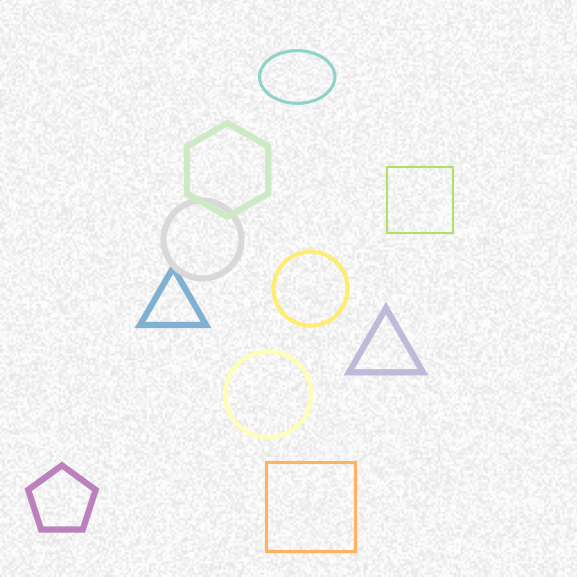[{"shape": "oval", "thickness": 1.5, "radius": 0.33, "center": [0.515, 0.866]}, {"shape": "circle", "thickness": 2, "radius": 0.37, "center": [0.464, 0.316]}, {"shape": "triangle", "thickness": 3, "radius": 0.37, "center": [0.668, 0.392]}, {"shape": "triangle", "thickness": 3, "radius": 0.33, "center": [0.3, 0.469]}, {"shape": "square", "thickness": 1.5, "radius": 0.39, "center": [0.538, 0.122]}, {"shape": "square", "thickness": 1, "radius": 0.29, "center": [0.727, 0.653]}, {"shape": "circle", "thickness": 3, "radius": 0.34, "center": [0.351, 0.584]}, {"shape": "pentagon", "thickness": 3, "radius": 0.31, "center": [0.107, 0.132]}, {"shape": "hexagon", "thickness": 3, "radius": 0.41, "center": [0.394, 0.705]}, {"shape": "circle", "thickness": 2, "radius": 0.32, "center": [0.538, 0.499]}]